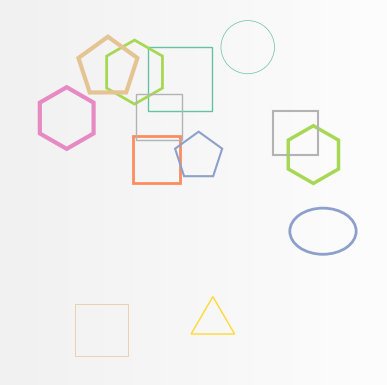[{"shape": "square", "thickness": 1, "radius": 0.42, "center": [0.465, 0.795]}, {"shape": "circle", "thickness": 0.5, "radius": 0.35, "center": [0.639, 0.877]}, {"shape": "square", "thickness": 2, "radius": 0.3, "center": [0.403, 0.585]}, {"shape": "oval", "thickness": 2, "radius": 0.43, "center": [0.833, 0.399]}, {"shape": "pentagon", "thickness": 1.5, "radius": 0.32, "center": [0.513, 0.594]}, {"shape": "hexagon", "thickness": 3, "radius": 0.4, "center": [0.172, 0.693]}, {"shape": "hexagon", "thickness": 2, "radius": 0.42, "center": [0.347, 0.813]}, {"shape": "hexagon", "thickness": 2.5, "radius": 0.37, "center": [0.809, 0.599]}, {"shape": "triangle", "thickness": 1, "radius": 0.32, "center": [0.549, 0.165]}, {"shape": "pentagon", "thickness": 3, "radius": 0.4, "center": [0.279, 0.825]}, {"shape": "square", "thickness": 0.5, "radius": 0.34, "center": [0.262, 0.142]}, {"shape": "square", "thickness": 1, "radius": 0.3, "center": [0.41, 0.696]}, {"shape": "square", "thickness": 1.5, "radius": 0.29, "center": [0.762, 0.655]}]